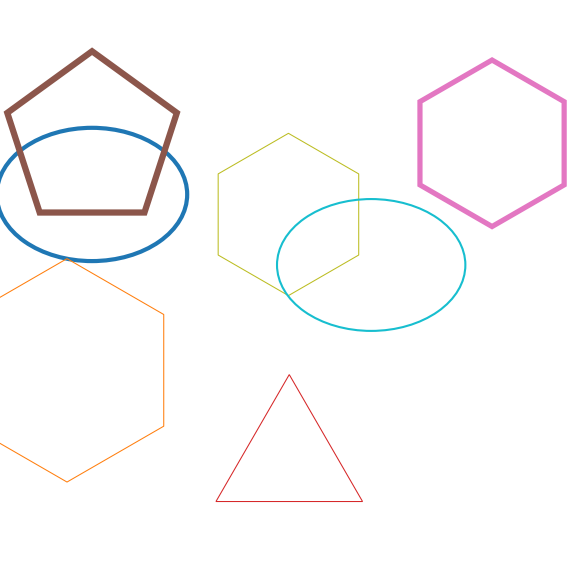[{"shape": "oval", "thickness": 2, "radius": 0.82, "center": [0.159, 0.662]}, {"shape": "hexagon", "thickness": 0.5, "radius": 0.97, "center": [0.116, 0.358]}, {"shape": "triangle", "thickness": 0.5, "radius": 0.73, "center": [0.501, 0.204]}, {"shape": "pentagon", "thickness": 3, "radius": 0.77, "center": [0.159, 0.756]}, {"shape": "hexagon", "thickness": 2.5, "radius": 0.72, "center": [0.852, 0.751]}, {"shape": "hexagon", "thickness": 0.5, "radius": 0.7, "center": [0.499, 0.628]}, {"shape": "oval", "thickness": 1, "radius": 0.82, "center": [0.643, 0.54]}]